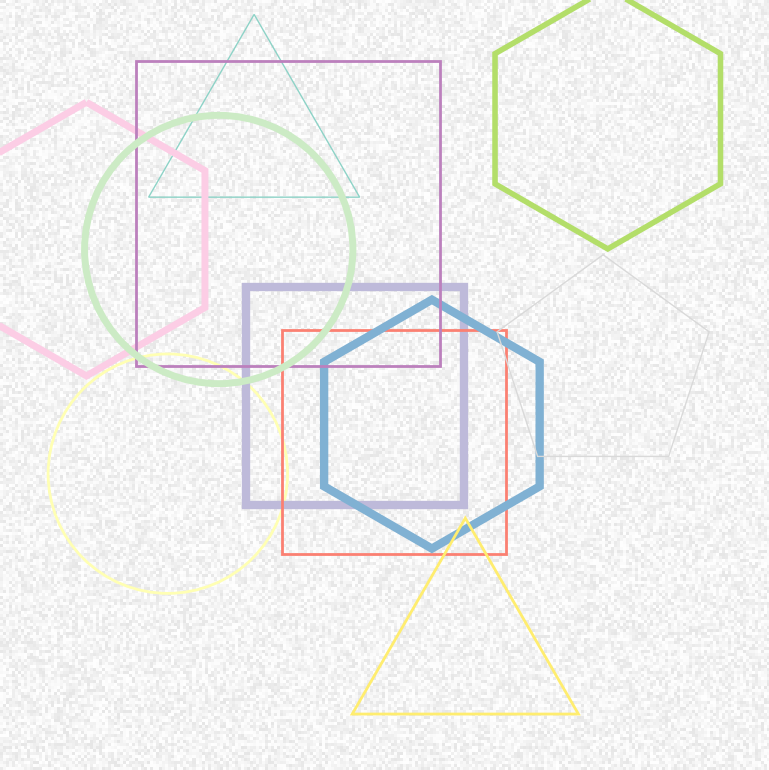[{"shape": "triangle", "thickness": 0.5, "radius": 0.79, "center": [0.33, 0.823]}, {"shape": "circle", "thickness": 1, "radius": 0.78, "center": [0.218, 0.385]}, {"shape": "square", "thickness": 3, "radius": 0.71, "center": [0.461, 0.485]}, {"shape": "square", "thickness": 1, "radius": 0.73, "center": [0.512, 0.426]}, {"shape": "hexagon", "thickness": 3, "radius": 0.81, "center": [0.561, 0.449]}, {"shape": "hexagon", "thickness": 2, "radius": 0.85, "center": [0.789, 0.846]}, {"shape": "hexagon", "thickness": 2.5, "radius": 0.89, "center": [0.112, 0.69]}, {"shape": "pentagon", "thickness": 0.5, "radius": 0.72, "center": [0.783, 0.524]}, {"shape": "square", "thickness": 1, "radius": 0.99, "center": [0.374, 0.722]}, {"shape": "circle", "thickness": 2.5, "radius": 0.87, "center": [0.284, 0.676]}, {"shape": "triangle", "thickness": 1, "radius": 0.85, "center": [0.604, 0.157]}]